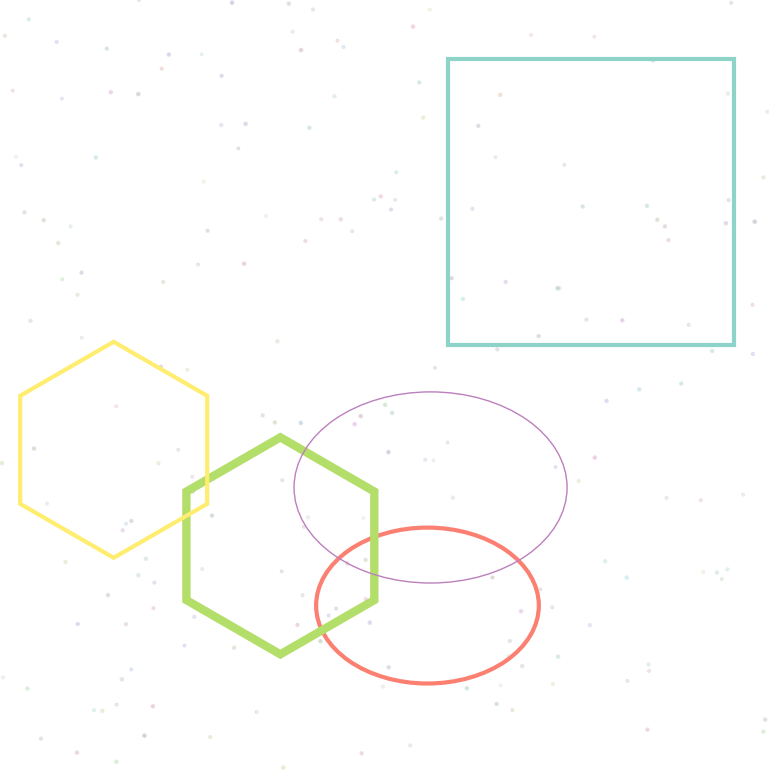[{"shape": "square", "thickness": 1.5, "radius": 0.93, "center": [0.768, 0.738]}, {"shape": "oval", "thickness": 1.5, "radius": 0.72, "center": [0.555, 0.214]}, {"shape": "hexagon", "thickness": 3, "radius": 0.7, "center": [0.364, 0.291]}, {"shape": "oval", "thickness": 0.5, "radius": 0.89, "center": [0.559, 0.367]}, {"shape": "hexagon", "thickness": 1.5, "radius": 0.7, "center": [0.148, 0.416]}]